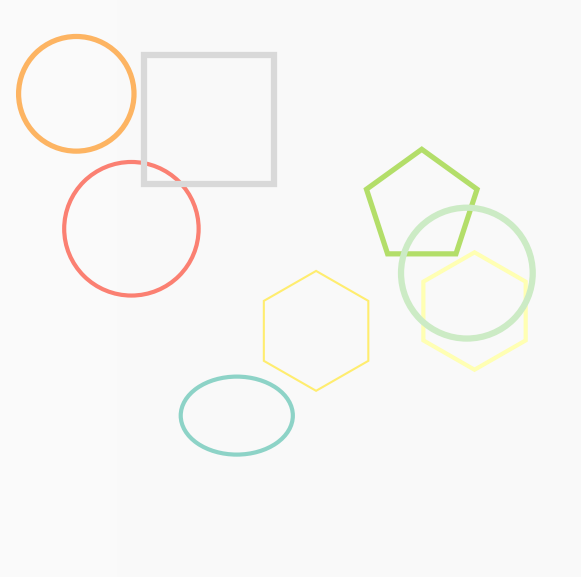[{"shape": "oval", "thickness": 2, "radius": 0.48, "center": [0.407, 0.279]}, {"shape": "hexagon", "thickness": 2, "radius": 0.51, "center": [0.816, 0.461]}, {"shape": "circle", "thickness": 2, "radius": 0.58, "center": [0.226, 0.603]}, {"shape": "circle", "thickness": 2.5, "radius": 0.5, "center": [0.131, 0.837]}, {"shape": "pentagon", "thickness": 2.5, "radius": 0.5, "center": [0.726, 0.641]}, {"shape": "square", "thickness": 3, "radius": 0.56, "center": [0.359, 0.792]}, {"shape": "circle", "thickness": 3, "radius": 0.57, "center": [0.803, 0.526]}, {"shape": "hexagon", "thickness": 1, "radius": 0.52, "center": [0.544, 0.426]}]